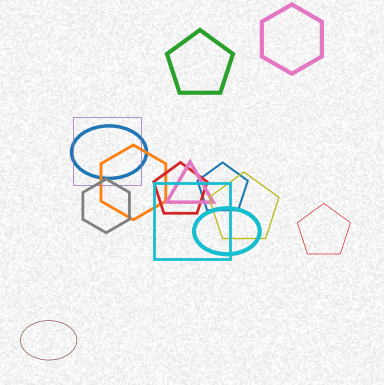[{"shape": "oval", "thickness": 2.5, "radius": 0.49, "center": [0.283, 0.605]}, {"shape": "pentagon", "thickness": 1.5, "radius": 0.34, "center": [0.578, 0.509]}, {"shape": "hexagon", "thickness": 2, "radius": 0.49, "center": [0.346, 0.526]}, {"shape": "pentagon", "thickness": 3, "radius": 0.45, "center": [0.519, 0.832]}, {"shape": "pentagon", "thickness": 2, "radius": 0.37, "center": [0.469, 0.505]}, {"shape": "pentagon", "thickness": 0.5, "radius": 0.36, "center": [0.841, 0.399]}, {"shape": "square", "thickness": 0.5, "radius": 0.44, "center": [0.278, 0.608]}, {"shape": "oval", "thickness": 0.5, "radius": 0.37, "center": [0.126, 0.116]}, {"shape": "triangle", "thickness": 2.5, "radius": 0.35, "center": [0.494, 0.51]}, {"shape": "hexagon", "thickness": 3, "radius": 0.45, "center": [0.758, 0.898]}, {"shape": "hexagon", "thickness": 2, "radius": 0.35, "center": [0.276, 0.465]}, {"shape": "pentagon", "thickness": 1, "radius": 0.48, "center": [0.634, 0.458]}, {"shape": "oval", "thickness": 3, "radius": 0.43, "center": [0.589, 0.399]}, {"shape": "square", "thickness": 2, "radius": 0.49, "center": [0.498, 0.426]}]